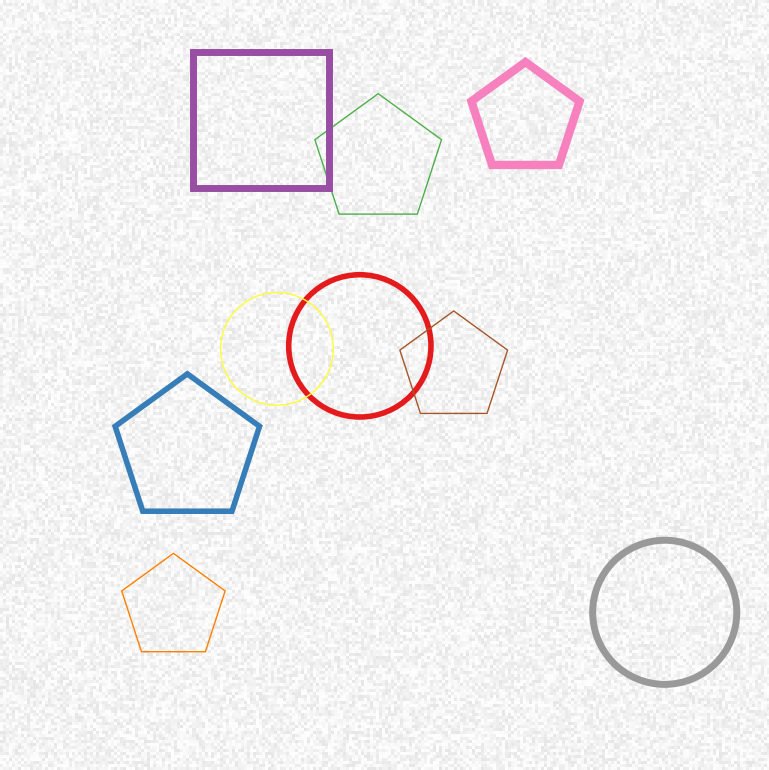[{"shape": "circle", "thickness": 2, "radius": 0.46, "center": [0.467, 0.551]}, {"shape": "pentagon", "thickness": 2, "radius": 0.49, "center": [0.243, 0.416]}, {"shape": "pentagon", "thickness": 0.5, "radius": 0.43, "center": [0.491, 0.792]}, {"shape": "square", "thickness": 2.5, "radius": 0.44, "center": [0.339, 0.844]}, {"shape": "pentagon", "thickness": 0.5, "radius": 0.35, "center": [0.225, 0.211]}, {"shape": "circle", "thickness": 0.5, "radius": 0.37, "center": [0.36, 0.547]}, {"shape": "pentagon", "thickness": 0.5, "radius": 0.37, "center": [0.589, 0.523]}, {"shape": "pentagon", "thickness": 3, "radius": 0.37, "center": [0.682, 0.846]}, {"shape": "circle", "thickness": 2.5, "radius": 0.47, "center": [0.863, 0.205]}]